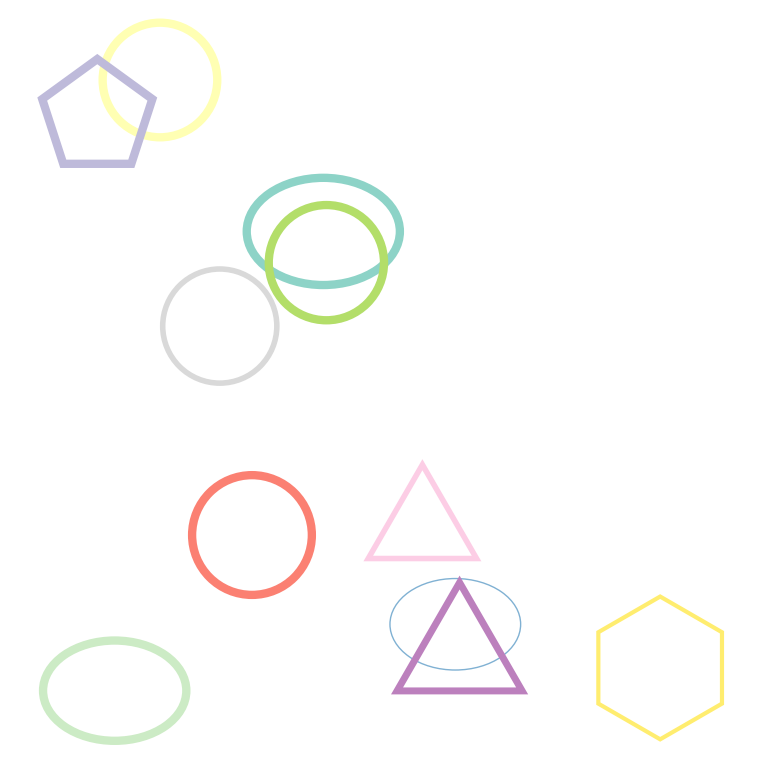[{"shape": "oval", "thickness": 3, "radius": 0.5, "center": [0.42, 0.699]}, {"shape": "circle", "thickness": 3, "radius": 0.37, "center": [0.208, 0.896]}, {"shape": "pentagon", "thickness": 3, "radius": 0.38, "center": [0.126, 0.848]}, {"shape": "circle", "thickness": 3, "radius": 0.39, "center": [0.327, 0.305]}, {"shape": "oval", "thickness": 0.5, "radius": 0.42, "center": [0.591, 0.189]}, {"shape": "circle", "thickness": 3, "radius": 0.37, "center": [0.424, 0.659]}, {"shape": "triangle", "thickness": 2, "radius": 0.41, "center": [0.549, 0.315]}, {"shape": "circle", "thickness": 2, "radius": 0.37, "center": [0.285, 0.577]}, {"shape": "triangle", "thickness": 2.5, "radius": 0.47, "center": [0.597, 0.15]}, {"shape": "oval", "thickness": 3, "radius": 0.47, "center": [0.149, 0.103]}, {"shape": "hexagon", "thickness": 1.5, "radius": 0.46, "center": [0.857, 0.133]}]